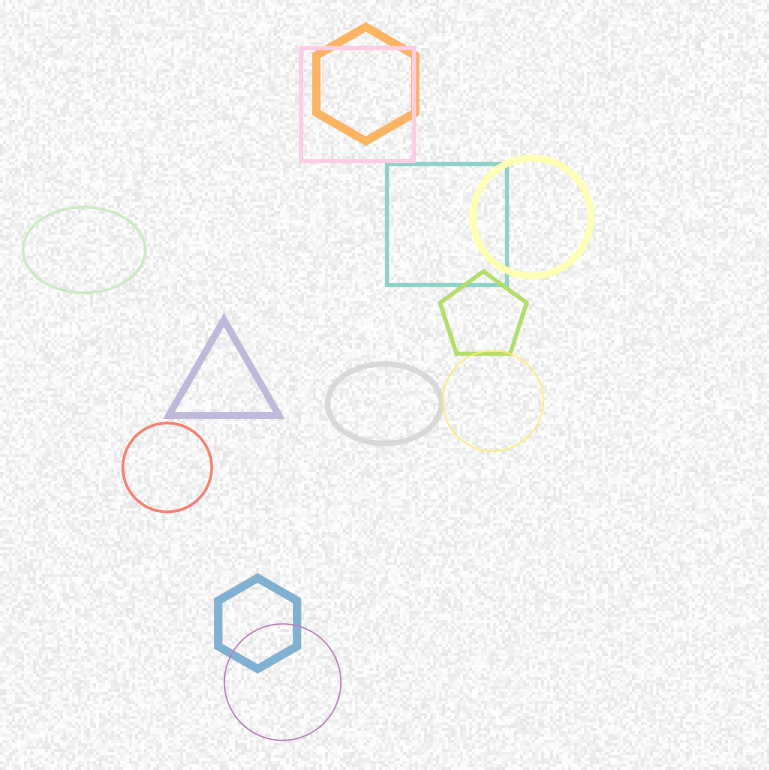[{"shape": "square", "thickness": 1.5, "radius": 0.39, "center": [0.58, 0.709]}, {"shape": "circle", "thickness": 2.5, "radius": 0.38, "center": [0.691, 0.718]}, {"shape": "triangle", "thickness": 2.5, "radius": 0.41, "center": [0.291, 0.502]}, {"shape": "circle", "thickness": 1, "radius": 0.29, "center": [0.217, 0.393]}, {"shape": "hexagon", "thickness": 3, "radius": 0.3, "center": [0.335, 0.19]}, {"shape": "hexagon", "thickness": 3, "radius": 0.37, "center": [0.475, 0.891]}, {"shape": "pentagon", "thickness": 1.5, "radius": 0.3, "center": [0.628, 0.588]}, {"shape": "square", "thickness": 1.5, "radius": 0.37, "center": [0.464, 0.864]}, {"shape": "oval", "thickness": 2, "radius": 0.37, "center": [0.499, 0.476]}, {"shape": "circle", "thickness": 0.5, "radius": 0.38, "center": [0.367, 0.114]}, {"shape": "oval", "thickness": 1, "radius": 0.4, "center": [0.109, 0.675]}, {"shape": "circle", "thickness": 0.5, "radius": 0.33, "center": [0.64, 0.479]}]